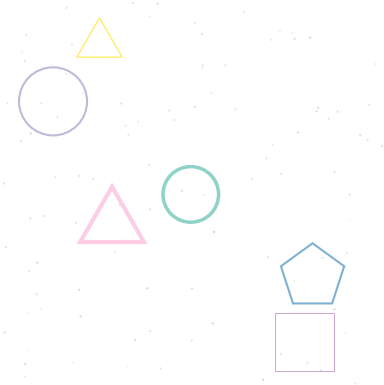[{"shape": "circle", "thickness": 2.5, "radius": 0.36, "center": [0.496, 0.495]}, {"shape": "circle", "thickness": 1.5, "radius": 0.44, "center": [0.138, 0.737]}, {"shape": "pentagon", "thickness": 1.5, "radius": 0.43, "center": [0.812, 0.282]}, {"shape": "triangle", "thickness": 3, "radius": 0.48, "center": [0.291, 0.419]}, {"shape": "square", "thickness": 0.5, "radius": 0.38, "center": [0.791, 0.111]}, {"shape": "triangle", "thickness": 1, "radius": 0.34, "center": [0.258, 0.886]}]